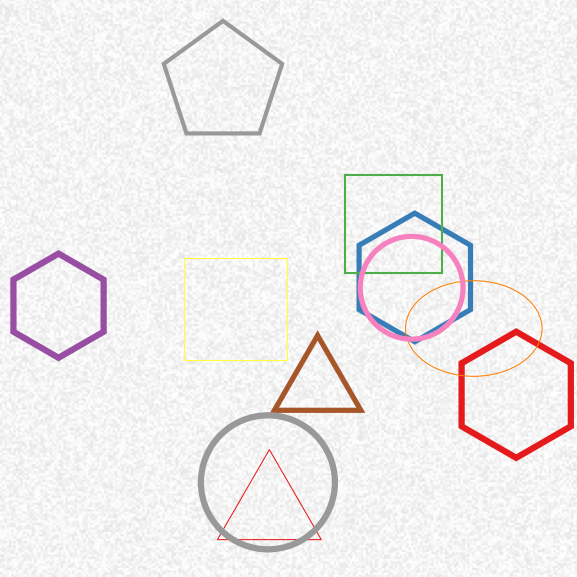[{"shape": "hexagon", "thickness": 3, "radius": 0.55, "center": [0.894, 0.316]}, {"shape": "triangle", "thickness": 0.5, "radius": 0.52, "center": [0.466, 0.117]}, {"shape": "hexagon", "thickness": 2.5, "radius": 0.56, "center": [0.718, 0.519]}, {"shape": "square", "thickness": 1, "radius": 0.42, "center": [0.681, 0.611]}, {"shape": "hexagon", "thickness": 3, "radius": 0.45, "center": [0.101, 0.47]}, {"shape": "oval", "thickness": 0.5, "radius": 0.59, "center": [0.82, 0.43]}, {"shape": "square", "thickness": 0.5, "radius": 0.44, "center": [0.408, 0.464]}, {"shape": "triangle", "thickness": 2.5, "radius": 0.43, "center": [0.55, 0.332]}, {"shape": "circle", "thickness": 2.5, "radius": 0.44, "center": [0.713, 0.501]}, {"shape": "pentagon", "thickness": 2, "radius": 0.54, "center": [0.386, 0.855]}, {"shape": "circle", "thickness": 3, "radius": 0.58, "center": [0.464, 0.164]}]